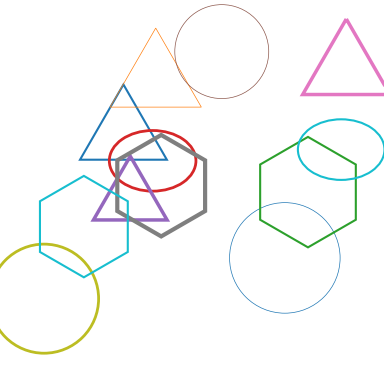[{"shape": "triangle", "thickness": 1.5, "radius": 0.65, "center": [0.321, 0.65]}, {"shape": "circle", "thickness": 0.5, "radius": 0.72, "center": [0.74, 0.33]}, {"shape": "triangle", "thickness": 0.5, "radius": 0.68, "center": [0.404, 0.79]}, {"shape": "hexagon", "thickness": 1.5, "radius": 0.72, "center": [0.8, 0.501]}, {"shape": "oval", "thickness": 2, "radius": 0.56, "center": [0.396, 0.582]}, {"shape": "triangle", "thickness": 2.5, "radius": 0.55, "center": [0.338, 0.484]}, {"shape": "circle", "thickness": 0.5, "radius": 0.61, "center": [0.576, 0.866]}, {"shape": "triangle", "thickness": 2.5, "radius": 0.65, "center": [0.899, 0.82]}, {"shape": "hexagon", "thickness": 3, "radius": 0.66, "center": [0.419, 0.518]}, {"shape": "circle", "thickness": 2, "radius": 0.71, "center": [0.114, 0.224]}, {"shape": "hexagon", "thickness": 1.5, "radius": 0.66, "center": [0.218, 0.411]}, {"shape": "oval", "thickness": 1.5, "radius": 0.56, "center": [0.886, 0.611]}]